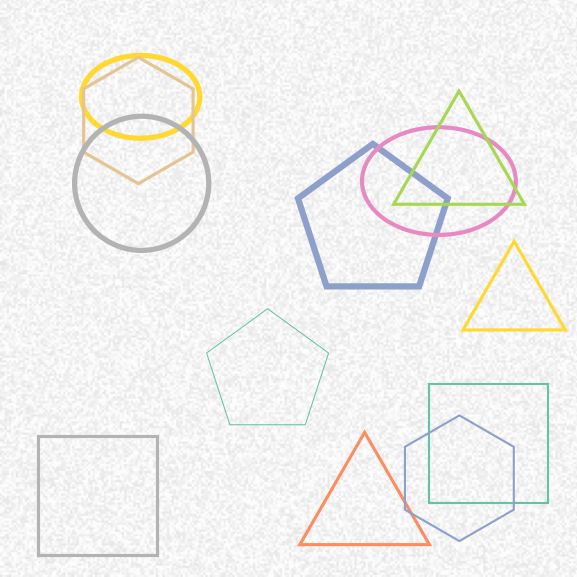[{"shape": "pentagon", "thickness": 0.5, "radius": 0.56, "center": [0.463, 0.354]}, {"shape": "square", "thickness": 1, "radius": 0.52, "center": [0.846, 0.231]}, {"shape": "triangle", "thickness": 1.5, "radius": 0.65, "center": [0.631, 0.121]}, {"shape": "hexagon", "thickness": 1, "radius": 0.54, "center": [0.795, 0.171]}, {"shape": "pentagon", "thickness": 3, "radius": 0.68, "center": [0.646, 0.613]}, {"shape": "oval", "thickness": 2, "radius": 0.67, "center": [0.76, 0.686]}, {"shape": "triangle", "thickness": 1.5, "radius": 0.65, "center": [0.795, 0.711]}, {"shape": "triangle", "thickness": 1.5, "radius": 0.51, "center": [0.89, 0.479]}, {"shape": "oval", "thickness": 2.5, "radius": 0.51, "center": [0.244, 0.831]}, {"shape": "hexagon", "thickness": 1.5, "radius": 0.55, "center": [0.24, 0.791]}, {"shape": "square", "thickness": 1.5, "radius": 0.52, "center": [0.169, 0.141]}, {"shape": "circle", "thickness": 2.5, "radius": 0.58, "center": [0.245, 0.682]}]